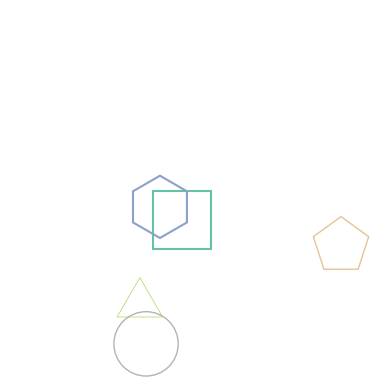[{"shape": "square", "thickness": 1.5, "radius": 0.38, "center": [0.474, 0.43]}, {"shape": "hexagon", "thickness": 1.5, "radius": 0.4, "center": [0.415, 0.463]}, {"shape": "triangle", "thickness": 0.5, "radius": 0.34, "center": [0.363, 0.211]}, {"shape": "pentagon", "thickness": 1, "radius": 0.38, "center": [0.886, 0.362]}, {"shape": "circle", "thickness": 1, "radius": 0.42, "center": [0.379, 0.107]}]